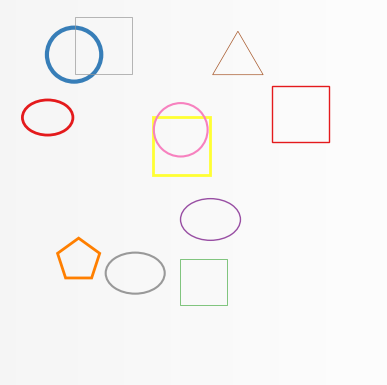[{"shape": "oval", "thickness": 2, "radius": 0.33, "center": [0.123, 0.695]}, {"shape": "square", "thickness": 1, "radius": 0.36, "center": [0.776, 0.703]}, {"shape": "circle", "thickness": 3, "radius": 0.35, "center": [0.191, 0.858]}, {"shape": "square", "thickness": 0.5, "radius": 0.3, "center": [0.525, 0.267]}, {"shape": "oval", "thickness": 1, "radius": 0.39, "center": [0.543, 0.43]}, {"shape": "pentagon", "thickness": 2, "radius": 0.29, "center": [0.203, 0.324]}, {"shape": "square", "thickness": 2, "radius": 0.37, "center": [0.468, 0.621]}, {"shape": "triangle", "thickness": 0.5, "radius": 0.38, "center": [0.614, 0.844]}, {"shape": "circle", "thickness": 1.5, "radius": 0.35, "center": [0.466, 0.663]}, {"shape": "oval", "thickness": 1.5, "radius": 0.38, "center": [0.349, 0.291]}, {"shape": "square", "thickness": 0.5, "radius": 0.37, "center": [0.266, 0.882]}]